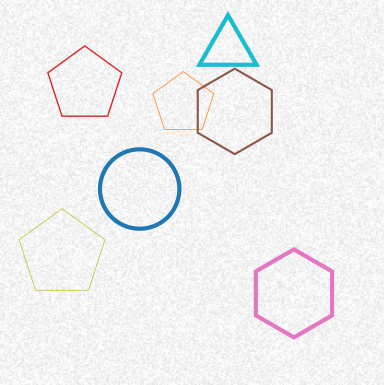[{"shape": "circle", "thickness": 3, "radius": 0.52, "center": [0.363, 0.509]}, {"shape": "pentagon", "thickness": 0.5, "radius": 0.42, "center": [0.476, 0.731]}, {"shape": "pentagon", "thickness": 1, "radius": 0.5, "center": [0.22, 0.78]}, {"shape": "hexagon", "thickness": 1.5, "radius": 0.56, "center": [0.61, 0.711]}, {"shape": "hexagon", "thickness": 3, "radius": 0.57, "center": [0.764, 0.238]}, {"shape": "pentagon", "thickness": 0.5, "radius": 0.59, "center": [0.161, 0.341]}, {"shape": "triangle", "thickness": 3, "radius": 0.43, "center": [0.592, 0.875]}]